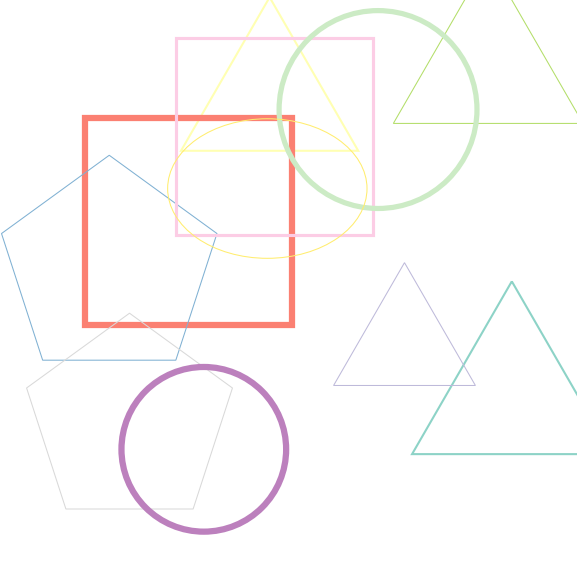[{"shape": "triangle", "thickness": 1, "radius": 1.0, "center": [0.886, 0.312]}, {"shape": "triangle", "thickness": 1, "radius": 0.89, "center": [0.467, 0.827]}, {"shape": "triangle", "thickness": 0.5, "radius": 0.71, "center": [0.7, 0.403]}, {"shape": "square", "thickness": 3, "radius": 0.9, "center": [0.327, 0.616]}, {"shape": "pentagon", "thickness": 0.5, "radius": 0.98, "center": [0.189, 0.534]}, {"shape": "triangle", "thickness": 0.5, "radius": 0.95, "center": [0.845, 0.88]}, {"shape": "square", "thickness": 1.5, "radius": 0.85, "center": [0.475, 0.762]}, {"shape": "pentagon", "thickness": 0.5, "radius": 0.94, "center": [0.224, 0.269]}, {"shape": "circle", "thickness": 3, "radius": 0.71, "center": [0.353, 0.221]}, {"shape": "circle", "thickness": 2.5, "radius": 0.86, "center": [0.655, 0.809]}, {"shape": "oval", "thickness": 0.5, "radius": 0.86, "center": [0.463, 0.673]}]